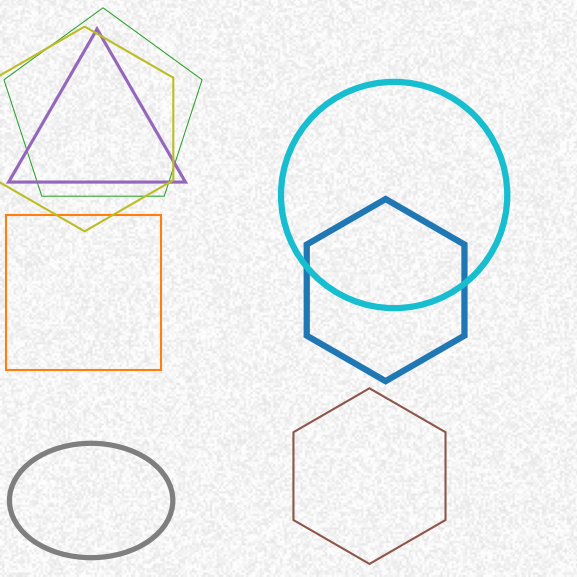[{"shape": "hexagon", "thickness": 3, "radius": 0.79, "center": [0.668, 0.497]}, {"shape": "square", "thickness": 1, "radius": 0.67, "center": [0.145, 0.492]}, {"shape": "pentagon", "thickness": 0.5, "radius": 0.9, "center": [0.178, 0.805]}, {"shape": "triangle", "thickness": 1.5, "radius": 0.88, "center": [0.168, 0.772]}, {"shape": "hexagon", "thickness": 1, "radius": 0.76, "center": [0.64, 0.175]}, {"shape": "oval", "thickness": 2.5, "radius": 0.71, "center": [0.158, 0.132]}, {"shape": "hexagon", "thickness": 1, "radius": 0.89, "center": [0.147, 0.776]}, {"shape": "circle", "thickness": 3, "radius": 0.98, "center": [0.682, 0.661]}]